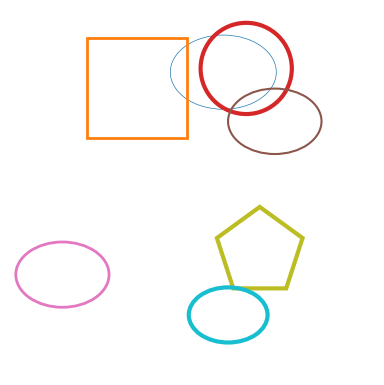[{"shape": "oval", "thickness": 0.5, "radius": 0.69, "center": [0.58, 0.813]}, {"shape": "square", "thickness": 2, "radius": 0.65, "center": [0.356, 0.77]}, {"shape": "circle", "thickness": 3, "radius": 0.59, "center": [0.64, 0.822]}, {"shape": "oval", "thickness": 1.5, "radius": 0.61, "center": [0.714, 0.685]}, {"shape": "oval", "thickness": 2, "radius": 0.61, "center": [0.162, 0.287]}, {"shape": "pentagon", "thickness": 3, "radius": 0.58, "center": [0.675, 0.346]}, {"shape": "oval", "thickness": 3, "radius": 0.51, "center": [0.593, 0.182]}]